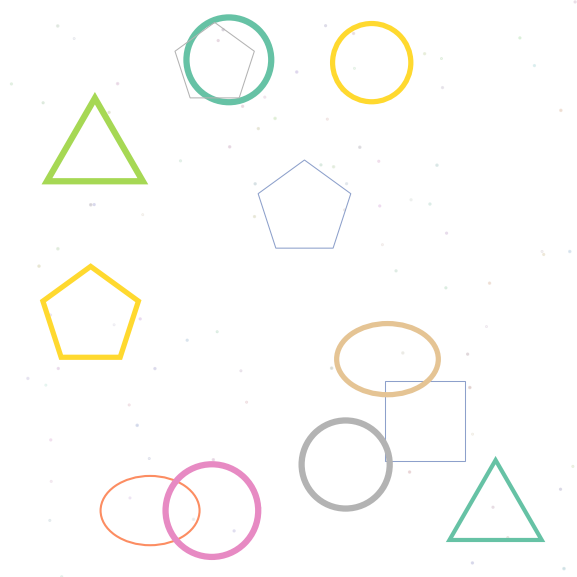[{"shape": "circle", "thickness": 3, "radius": 0.37, "center": [0.396, 0.896]}, {"shape": "triangle", "thickness": 2, "radius": 0.46, "center": [0.858, 0.11]}, {"shape": "oval", "thickness": 1, "radius": 0.43, "center": [0.26, 0.115]}, {"shape": "pentagon", "thickness": 0.5, "radius": 0.42, "center": [0.527, 0.638]}, {"shape": "square", "thickness": 0.5, "radius": 0.35, "center": [0.735, 0.27]}, {"shape": "circle", "thickness": 3, "radius": 0.4, "center": [0.367, 0.115]}, {"shape": "triangle", "thickness": 3, "radius": 0.48, "center": [0.164, 0.733]}, {"shape": "pentagon", "thickness": 2.5, "radius": 0.43, "center": [0.157, 0.451]}, {"shape": "circle", "thickness": 2.5, "radius": 0.34, "center": [0.644, 0.891]}, {"shape": "oval", "thickness": 2.5, "radius": 0.44, "center": [0.671, 0.377]}, {"shape": "circle", "thickness": 3, "radius": 0.38, "center": [0.599, 0.195]}, {"shape": "pentagon", "thickness": 0.5, "radius": 0.36, "center": [0.372, 0.888]}]